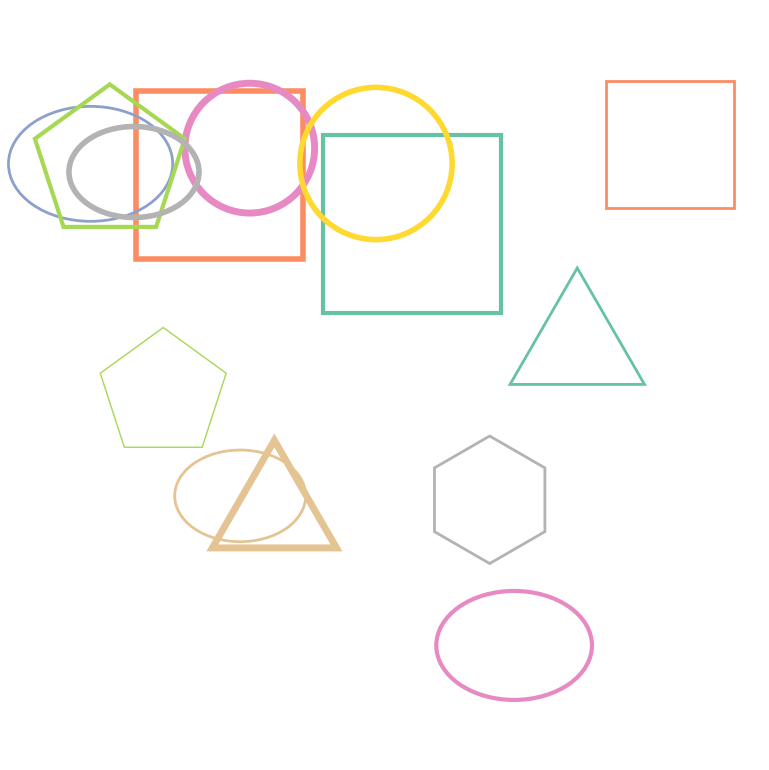[{"shape": "triangle", "thickness": 1, "radius": 0.5, "center": [0.75, 0.551]}, {"shape": "square", "thickness": 1.5, "radius": 0.58, "center": [0.535, 0.709]}, {"shape": "square", "thickness": 2, "radius": 0.54, "center": [0.285, 0.773]}, {"shape": "square", "thickness": 1, "radius": 0.41, "center": [0.87, 0.812]}, {"shape": "oval", "thickness": 1, "radius": 0.53, "center": [0.118, 0.787]}, {"shape": "circle", "thickness": 2.5, "radius": 0.42, "center": [0.324, 0.808]}, {"shape": "oval", "thickness": 1.5, "radius": 0.51, "center": [0.668, 0.162]}, {"shape": "pentagon", "thickness": 0.5, "radius": 0.43, "center": [0.212, 0.489]}, {"shape": "pentagon", "thickness": 1.5, "radius": 0.51, "center": [0.143, 0.788]}, {"shape": "circle", "thickness": 2, "radius": 0.49, "center": [0.488, 0.788]}, {"shape": "oval", "thickness": 1, "radius": 0.43, "center": [0.312, 0.356]}, {"shape": "triangle", "thickness": 2.5, "radius": 0.47, "center": [0.356, 0.335]}, {"shape": "hexagon", "thickness": 1, "radius": 0.41, "center": [0.636, 0.351]}, {"shape": "oval", "thickness": 2, "radius": 0.42, "center": [0.174, 0.777]}]